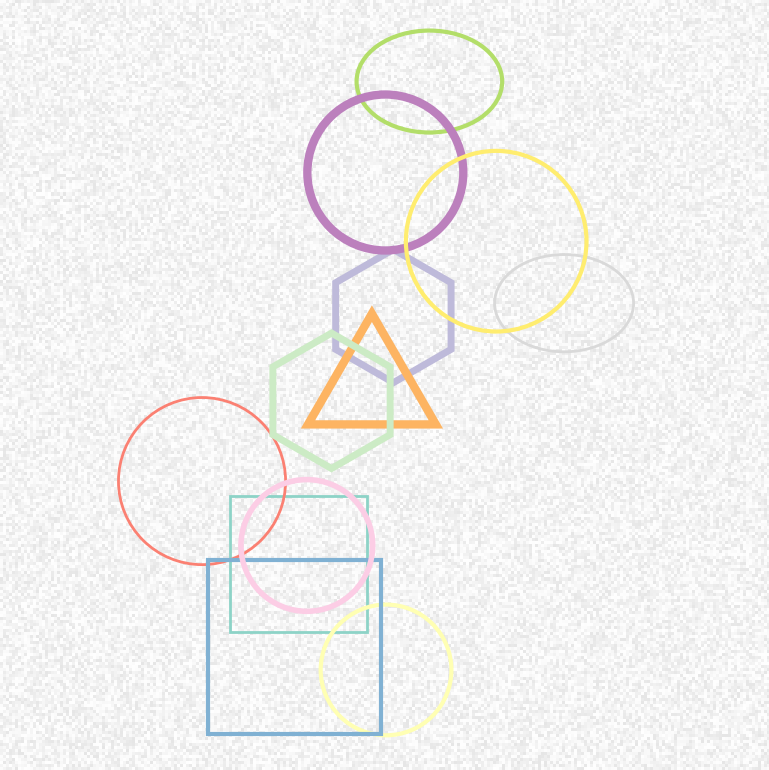[{"shape": "square", "thickness": 1, "radius": 0.44, "center": [0.388, 0.267]}, {"shape": "circle", "thickness": 1.5, "radius": 0.42, "center": [0.501, 0.13]}, {"shape": "hexagon", "thickness": 2.5, "radius": 0.43, "center": [0.511, 0.59]}, {"shape": "circle", "thickness": 1, "radius": 0.54, "center": [0.262, 0.375]}, {"shape": "square", "thickness": 1.5, "radius": 0.56, "center": [0.383, 0.16]}, {"shape": "triangle", "thickness": 3, "radius": 0.48, "center": [0.483, 0.497]}, {"shape": "oval", "thickness": 1.5, "radius": 0.47, "center": [0.558, 0.894]}, {"shape": "circle", "thickness": 2, "radius": 0.43, "center": [0.398, 0.292]}, {"shape": "oval", "thickness": 1, "radius": 0.45, "center": [0.733, 0.606]}, {"shape": "circle", "thickness": 3, "radius": 0.51, "center": [0.5, 0.776]}, {"shape": "hexagon", "thickness": 2.5, "radius": 0.44, "center": [0.431, 0.479]}, {"shape": "circle", "thickness": 1.5, "radius": 0.59, "center": [0.644, 0.687]}]